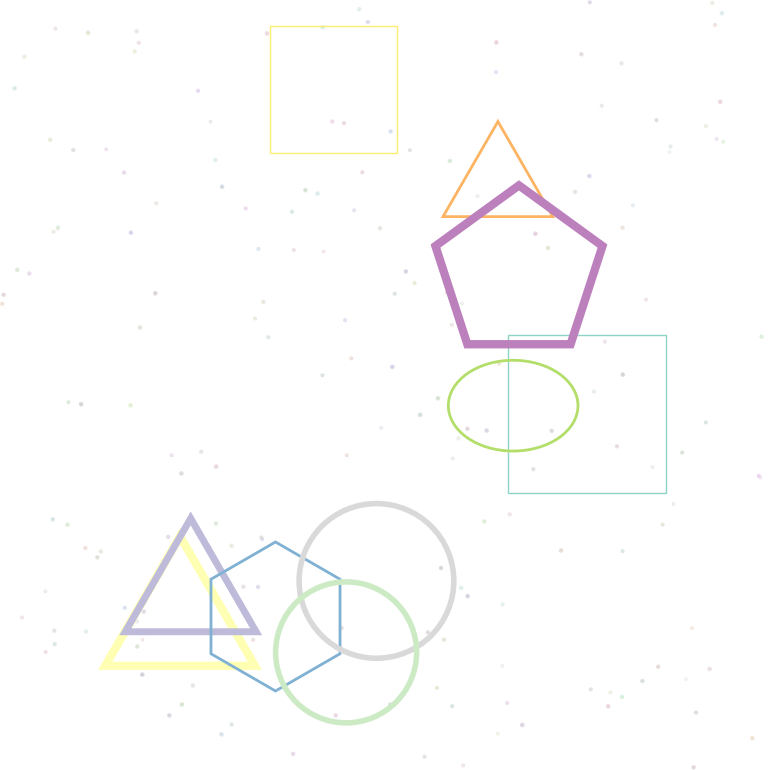[{"shape": "square", "thickness": 0.5, "radius": 0.51, "center": [0.763, 0.462]}, {"shape": "triangle", "thickness": 3, "radius": 0.56, "center": [0.234, 0.191]}, {"shape": "triangle", "thickness": 2.5, "radius": 0.49, "center": [0.248, 0.229]}, {"shape": "hexagon", "thickness": 1, "radius": 0.48, "center": [0.358, 0.199]}, {"shape": "triangle", "thickness": 1, "radius": 0.41, "center": [0.647, 0.76]}, {"shape": "oval", "thickness": 1, "radius": 0.42, "center": [0.666, 0.473]}, {"shape": "circle", "thickness": 2, "radius": 0.5, "center": [0.489, 0.246]}, {"shape": "pentagon", "thickness": 3, "radius": 0.57, "center": [0.674, 0.645]}, {"shape": "circle", "thickness": 2, "radius": 0.46, "center": [0.45, 0.153]}, {"shape": "square", "thickness": 0.5, "radius": 0.41, "center": [0.433, 0.883]}]